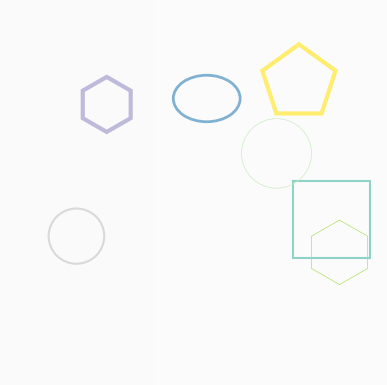[{"shape": "square", "thickness": 1.5, "radius": 0.5, "center": [0.855, 0.431]}, {"shape": "hexagon", "thickness": 3, "radius": 0.36, "center": [0.275, 0.729]}, {"shape": "oval", "thickness": 2, "radius": 0.43, "center": [0.533, 0.744]}, {"shape": "hexagon", "thickness": 0.5, "radius": 0.42, "center": [0.876, 0.345]}, {"shape": "circle", "thickness": 1.5, "radius": 0.36, "center": [0.197, 0.387]}, {"shape": "circle", "thickness": 0.5, "radius": 0.45, "center": [0.714, 0.602]}, {"shape": "pentagon", "thickness": 3, "radius": 0.5, "center": [0.772, 0.786]}]